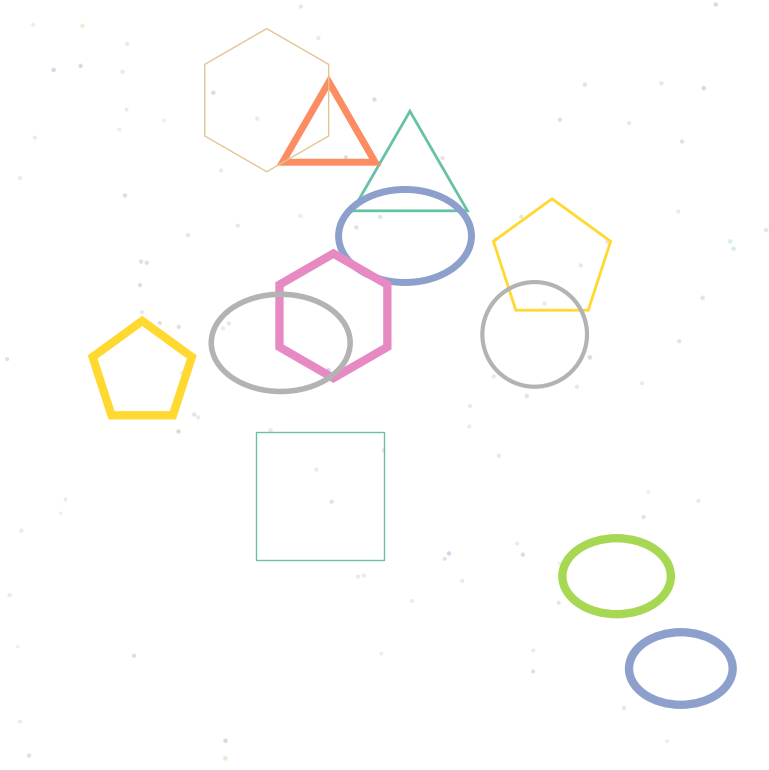[{"shape": "square", "thickness": 0.5, "radius": 0.42, "center": [0.416, 0.356]}, {"shape": "triangle", "thickness": 1, "radius": 0.43, "center": [0.532, 0.769]}, {"shape": "triangle", "thickness": 2.5, "radius": 0.35, "center": [0.427, 0.824]}, {"shape": "oval", "thickness": 2.5, "radius": 0.43, "center": [0.526, 0.694]}, {"shape": "oval", "thickness": 3, "radius": 0.34, "center": [0.884, 0.132]}, {"shape": "hexagon", "thickness": 3, "radius": 0.4, "center": [0.433, 0.59]}, {"shape": "oval", "thickness": 3, "radius": 0.35, "center": [0.801, 0.252]}, {"shape": "pentagon", "thickness": 1, "radius": 0.4, "center": [0.717, 0.662]}, {"shape": "pentagon", "thickness": 3, "radius": 0.34, "center": [0.185, 0.515]}, {"shape": "hexagon", "thickness": 0.5, "radius": 0.46, "center": [0.346, 0.87]}, {"shape": "circle", "thickness": 1.5, "radius": 0.34, "center": [0.694, 0.566]}, {"shape": "oval", "thickness": 2, "radius": 0.45, "center": [0.365, 0.555]}]